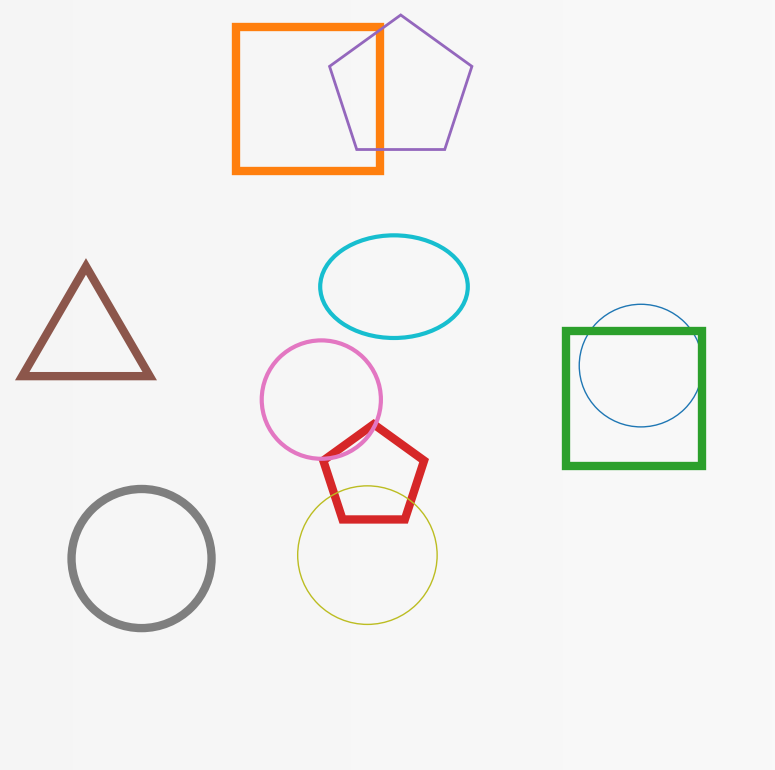[{"shape": "circle", "thickness": 0.5, "radius": 0.4, "center": [0.827, 0.525]}, {"shape": "square", "thickness": 3, "radius": 0.47, "center": [0.397, 0.872]}, {"shape": "square", "thickness": 3, "radius": 0.44, "center": [0.818, 0.483]}, {"shape": "pentagon", "thickness": 3, "radius": 0.34, "center": [0.482, 0.381]}, {"shape": "pentagon", "thickness": 1, "radius": 0.48, "center": [0.517, 0.884]}, {"shape": "triangle", "thickness": 3, "radius": 0.48, "center": [0.111, 0.559]}, {"shape": "circle", "thickness": 1.5, "radius": 0.38, "center": [0.415, 0.481]}, {"shape": "circle", "thickness": 3, "radius": 0.45, "center": [0.183, 0.275]}, {"shape": "circle", "thickness": 0.5, "radius": 0.45, "center": [0.474, 0.279]}, {"shape": "oval", "thickness": 1.5, "radius": 0.48, "center": [0.508, 0.628]}]